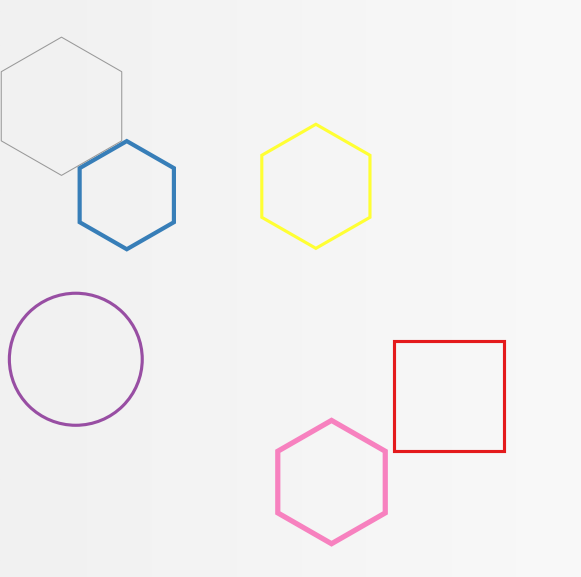[{"shape": "square", "thickness": 1.5, "radius": 0.47, "center": [0.773, 0.314]}, {"shape": "hexagon", "thickness": 2, "radius": 0.47, "center": [0.218, 0.661]}, {"shape": "circle", "thickness": 1.5, "radius": 0.57, "center": [0.13, 0.377]}, {"shape": "hexagon", "thickness": 1.5, "radius": 0.54, "center": [0.543, 0.677]}, {"shape": "hexagon", "thickness": 2.5, "radius": 0.53, "center": [0.57, 0.164]}, {"shape": "hexagon", "thickness": 0.5, "radius": 0.6, "center": [0.106, 0.815]}]